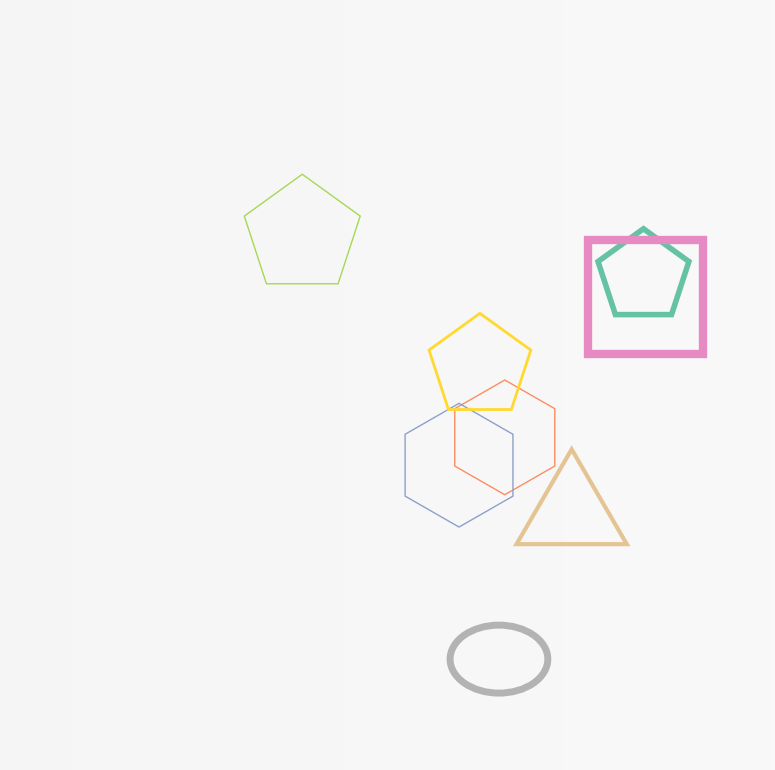[{"shape": "pentagon", "thickness": 2, "radius": 0.31, "center": [0.83, 0.641]}, {"shape": "hexagon", "thickness": 0.5, "radius": 0.37, "center": [0.651, 0.432]}, {"shape": "hexagon", "thickness": 0.5, "radius": 0.4, "center": [0.592, 0.396]}, {"shape": "square", "thickness": 3, "radius": 0.37, "center": [0.833, 0.614]}, {"shape": "pentagon", "thickness": 0.5, "radius": 0.39, "center": [0.39, 0.695]}, {"shape": "pentagon", "thickness": 1, "radius": 0.35, "center": [0.619, 0.524]}, {"shape": "triangle", "thickness": 1.5, "radius": 0.41, "center": [0.738, 0.334]}, {"shape": "oval", "thickness": 2.5, "radius": 0.32, "center": [0.644, 0.144]}]